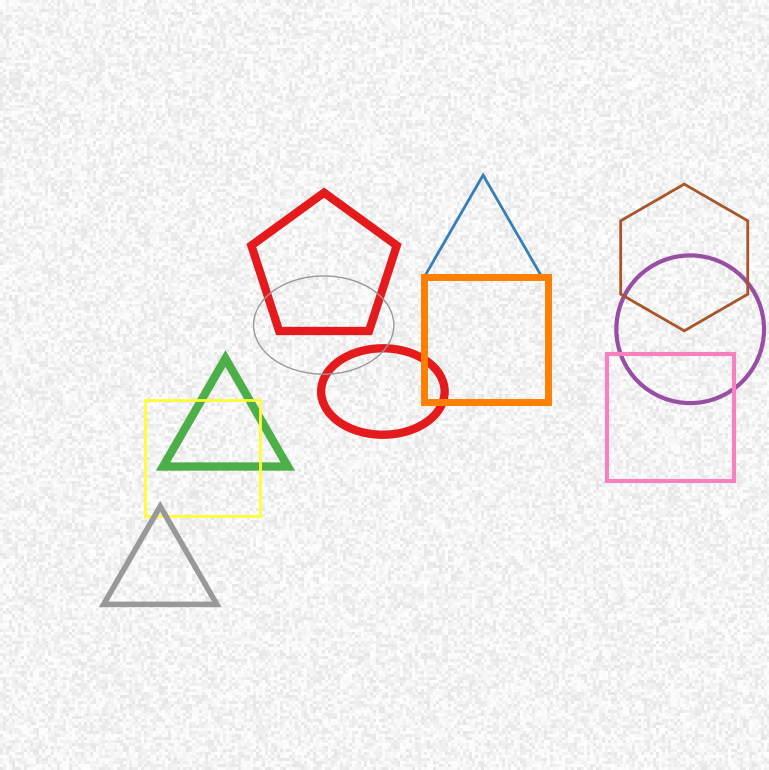[{"shape": "pentagon", "thickness": 3, "radius": 0.5, "center": [0.421, 0.65]}, {"shape": "oval", "thickness": 3, "radius": 0.4, "center": [0.497, 0.492]}, {"shape": "triangle", "thickness": 1, "radius": 0.44, "center": [0.627, 0.685]}, {"shape": "triangle", "thickness": 3, "radius": 0.47, "center": [0.293, 0.441]}, {"shape": "circle", "thickness": 1.5, "radius": 0.48, "center": [0.896, 0.572]}, {"shape": "square", "thickness": 2.5, "radius": 0.4, "center": [0.631, 0.559]}, {"shape": "square", "thickness": 1, "radius": 0.38, "center": [0.263, 0.405]}, {"shape": "hexagon", "thickness": 1, "radius": 0.48, "center": [0.889, 0.666]}, {"shape": "square", "thickness": 1.5, "radius": 0.41, "center": [0.871, 0.458]}, {"shape": "triangle", "thickness": 2, "radius": 0.42, "center": [0.208, 0.258]}, {"shape": "oval", "thickness": 0.5, "radius": 0.46, "center": [0.42, 0.578]}]